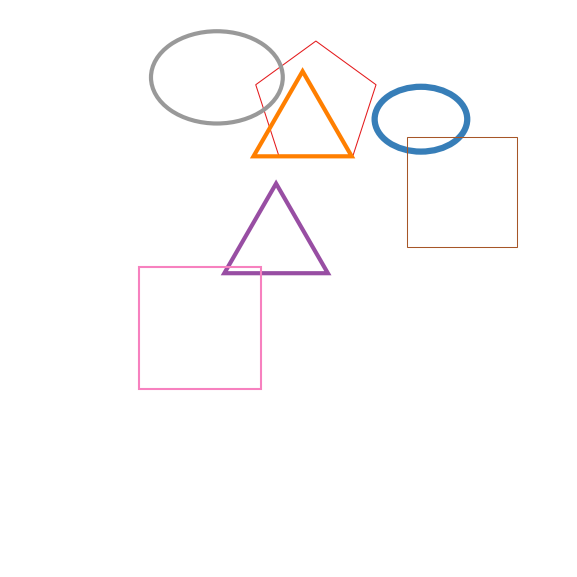[{"shape": "pentagon", "thickness": 0.5, "radius": 0.55, "center": [0.547, 0.819]}, {"shape": "oval", "thickness": 3, "radius": 0.4, "center": [0.729, 0.793]}, {"shape": "triangle", "thickness": 2, "radius": 0.52, "center": [0.478, 0.578]}, {"shape": "triangle", "thickness": 2, "radius": 0.49, "center": [0.524, 0.778]}, {"shape": "square", "thickness": 0.5, "radius": 0.48, "center": [0.8, 0.667]}, {"shape": "square", "thickness": 1, "radius": 0.53, "center": [0.347, 0.431]}, {"shape": "oval", "thickness": 2, "radius": 0.57, "center": [0.376, 0.865]}]